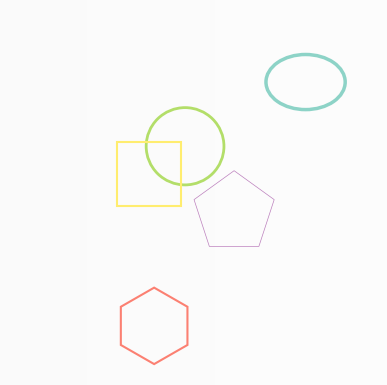[{"shape": "oval", "thickness": 2.5, "radius": 0.51, "center": [0.789, 0.787]}, {"shape": "hexagon", "thickness": 1.5, "radius": 0.5, "center": [0.398, 0.154]}, {"shape": "circle", "thickness": 2, "radius": 0.5, "center": [0.478, 0.62]}, {"shape": "pentagon", "thickness": 0.5, "radius": 0.54, "center": [0.604, 0.448]}, {"shape": "square", "thickness": 1.5, "radius": 0.41, "center": [0.384, 0.548]}]